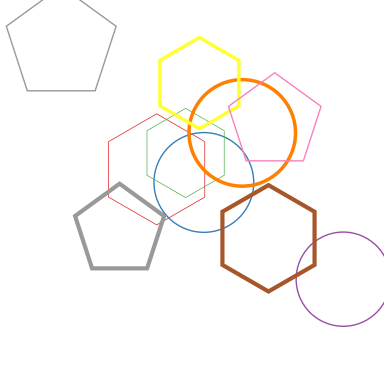[{"shape": "hexagon", "thickness": 0.5, "radius": 0.72, "center": [0.407, 0.56]}, {"shape": "circle", "thickness": 1, "radius": 0.65, "center": [0.529, 0.526]}, {"shape": "hexagon", "thickness": 0.5, "radius": 0.58, "center": [0.482, 0.603]}, {"shape": "circle", "thickness": 1, "radius": 0.61, "center": [0.892, 0.275]}, {"shape": "circle", "thickness": 2.5, "radius": 0.69, "center": [0.629, 0.655]}, {"shape": "hexagon", "thickness": 2.5, "radius": 0.59, "center": [0.518, 0.784]}, {"shape": "hexagon", "thickness": 3, "radius": 0.69, "center": [0.697, 0.381]}, {"shape": "pentagon", "thickness": 1, "radius": 0.63, "center": [0.714, 0.685]}, {"shape": "pentagon", "thickness": 3, "radius": 0.61, "center": [0.311, 0.401]}, {"shape": "pentagon", "thickness": 1, "radius": 0.75, "center": [0.159, 0.885]}]